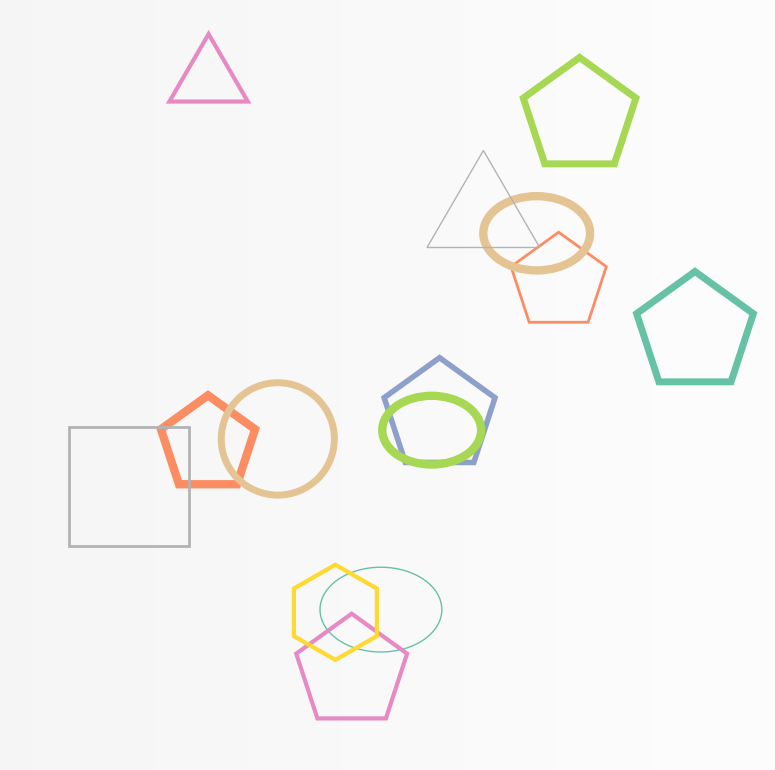[{"shape": "oval", "thickness": 0.5, "radius": 0.39, "center": [0.491, 0.208]}, {"shape": "pentagon", "thickness": 2.5, "radius": 0.4, "center": [0.897, 0.568]}, {"shape": "pentagon", "thickness": 3, "radius": 0.32, "center": [0.268, 0.423]}, {"shape": "pentagon", "thickness": 1, "radius": 0.32, "center": [0.721, 0.634]}, {"shape": "pentagon", "thickness": 2, "radius": 0.38, "center": [0.567, 0.46]}, {"shape": "triangle", "thickness": 1.5, "radius": 0.29, "center": [0.269, 0.897]}, {"shape": "pentagon", "thickness": 1.5, "radius": 0.38, "center": [0.454, 0.128]}, {"shape": "oval", "thickness": 3, "radius": 0.32, "center": [0.557, 0.441]}, {"shape": "pentagon", "thickness": 2.5, "radius": 0.38, "center": [0.748, 0.849]}, {"shape": "hexagon", "thickness": 1.5, "radius": 0.31, "center": [0.433, 0.205]}, {"shape": "oval", "thickness": 3, "radius": 0.34, "center": [0.692, 0.697]}, {"shape": "circle", "thickness": 2.5, "radius": 0.36, "center": [0.358, 0.43]}, {"shape": "square", "thickness": 1, "radius": 0.39, "center": [0.166, 0.368]}, {"shape": "triangle", "thickness": 0.5, "radius": 0.42, "center": [0.624, 0.721]}]